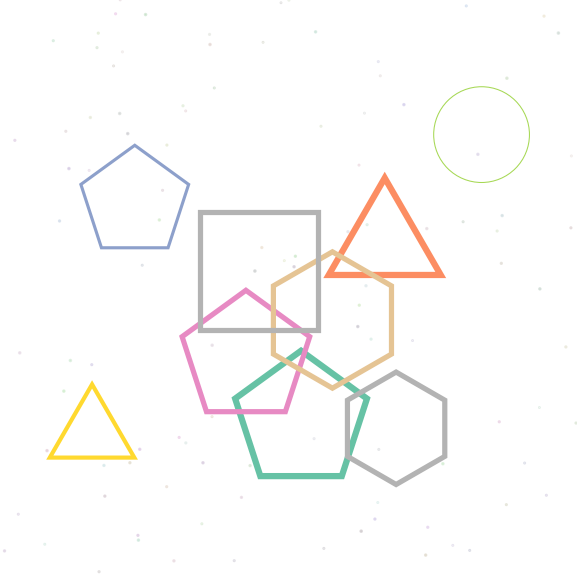[{"shape": "pentagon", "thickness": 3, "radius": 0.6, "center": [0.521, 0.272]}, {"shape": "triangle", "thickness": 3, "radius": 0.56, "center": [0.666, 0.579]}, {"shape": "pentagon", "thickness": 1.5, "radius": 0.49, "center": [0.233, 0.649]}, {"shape": "pentagon", "thickness": 2.5, "radius": 0.58, "center": [0.426, 0.38]}, {"shape": "circle", "thickness": 0.5, "radius": 0.41, "center": [0.834, 0.766]}, {"shape": "triangle", "thickness": 2, "radius": 0.42, "center": [0.159, 0.249]}, {"shape": "hexagon", "thickness": 2.5, "radius": 0.59, "center": [0.576, 0.445]}, {"shape": "square", "thickness": 2.5, "radius": 0.51, "center": [0.448, 0.53]}, {"shape": "hexagon", "thickness": 2.5, "radius": 0.49, "center": [0.686, 0.258]}]